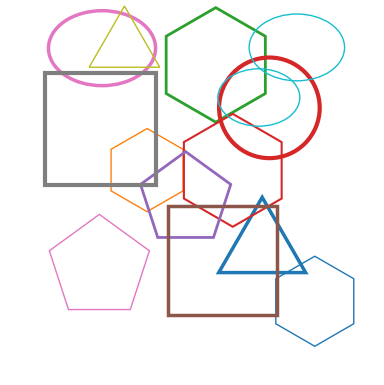[{"shape": "hexagon", "thickness": 1, "radius": 0.58, "center": [0.818, 0.218]}, {"shape": "triangle", "thickness": 2.5, "radius": 0.65, "center": [0.681, 0.357]}, {"shape": "hexagon", "thickness": 1, "radius": 0.54, "center": [0.382, 0.558]}, {"shape": "hexagon", "thickness": 2, "radius": 0.74, "center": [0.56, 0.831]}, {"shape": "hexagon", "thickness": 1.5, "radius": 0.73, "center": [0.605, 0.558]}, {"shape": "circle", "thickness": 3, "radius": 0.65, "center": [0.7, 0.72]}, {"shape": "pentagon", "thickness": 2, "radius": 0.62, "center": [0.482, 0.483]}, {"shape": "square", "thickness": 2.5, "radius": 0.71, "center": [0.577, 0.324]}, {"shape": "oval", "thickness": 2.5, "radius": 0.7, "center": [0.265, 0.875]}, {"shape": "pentagon", "thickness": 1, "radius": 0.68, "center": [0.258, 0.306]}, {"shape": "square", "thickness": 3, "radius": 0.73, "center": [0.261, 0.665]}, {"shape": "triangle", "thickness": 1, "radius": 0.53, "center": [0.323, 0.878]}, {"shape": "oval", "thickness": 1, "radius": 0.53, "center": [0.672, 0.747]}, {"shape": "oval", "thickness": 1, "radius": 0.62, "center": [0.771, 0.877]}]